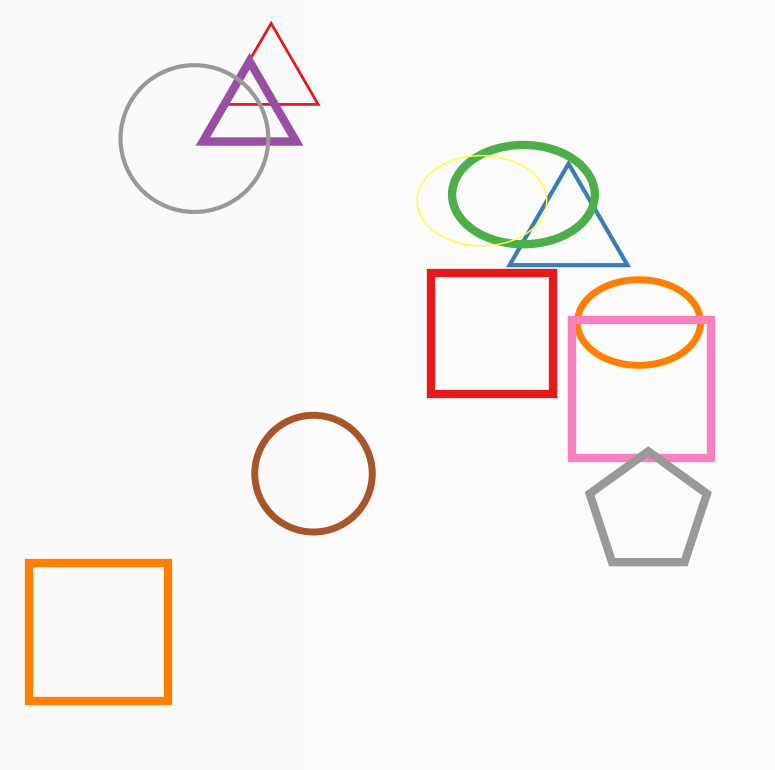[{"shape": "square", "thickness": 3, "radius": 0.39, "center": [0.635, 0.567]}, {"shape": "triangle", "thickness": 1, "radius": 0.35, "center": [0.35, 0.899]}, {"shape": "triangle", "thickness": 1.5, "radius": 0.44, "center": [0.734, 0.7]}, {"shape": "oval", "thickness": 3, "radius": 0.46, "center": [0.675, 0.747]}, {"shape": "triangle", "thickness": 3, "radius": 0.35, "center": [0.322, 0.851]}, {"shape": "oval", "thickness": 2.5, "radius": 0.4, "center": [0.824, 0.581]}, {"shape": "square", "thickness": 3, "radius": 0.45, "center": [0.127, 0.179]}, {"shape": "oval", "thickness": 0.5, "radius": 0.42, "center": [0.622, 0.739]}, {"shape": "circle", "thickness": 2.5, "radius": 0.38, "center": [0.405, 0.385]}, {"shape": "square", "thickness": 3, "radius": 0.45, "center": [0.828, 0.495]}, {"shape": "pentagon", "thickness": 3, "radius": 0.4, "center": [0.837, 0.334]}, {"shape": "circle", "thickness": 1.5, "radius": 0.48, "center": [0.251, 0.82]}]